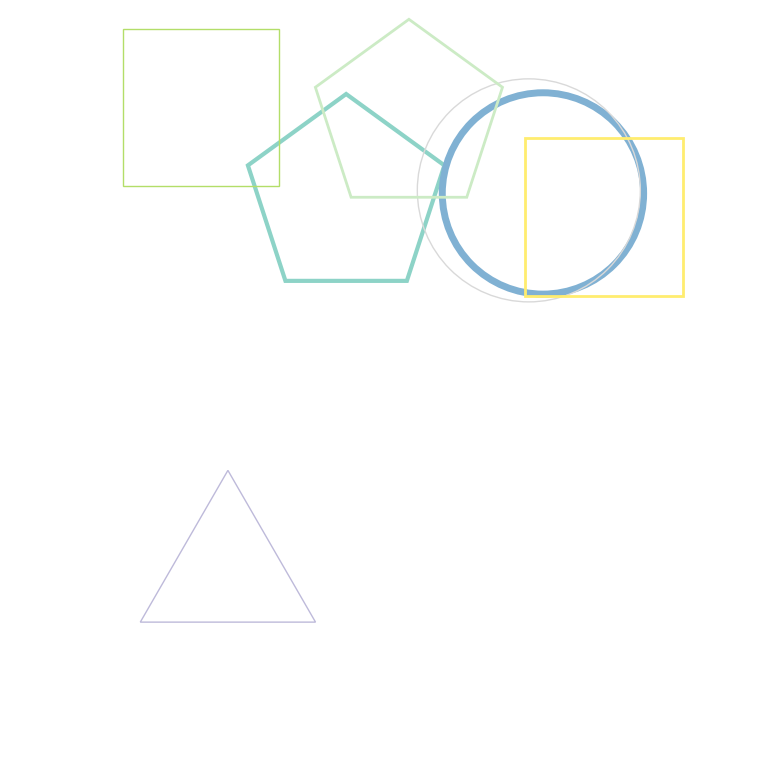[{"shape": "pentagon", "thickness": 1.5, "radius": 0.67, "center": [0.45, 0.744]}, {"shape": "triangle", "thickness": 0.5, "radius": 0.66, "center": [0.296, 0.258]}, {"shape": "circle", "thickness": 2.5, "radius": 0.65, "center": [0.705, 0.749]}, {"shape": "square", "thickness": 0.5, "radius": 0.51, "center": [0.261, 0.86]}, {"shape": "circle", "thickness": 0.5, "radius": 0.72, "center": [0.687, 0.753]}, {"shape": "pentagon", "thickness": 1, "radius": 0.64, "center": [0.531, 0.847]}, {"shape": "square", "thickness": 1, "radius": 0.51, "center": [0.785, 0.718]}]